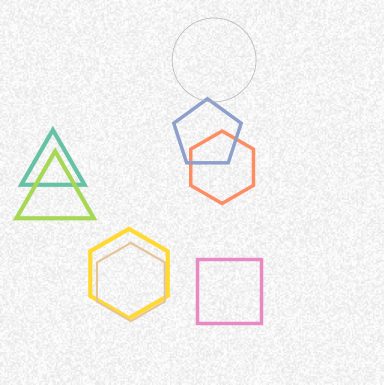[{"shape": "triangle", "thickness": 3, "radius": 0.47, "center": [0.137, 0.568]}, {"shape": "hexagon", "thickness": 2.5, "radius": 0.47, "center": [0.577, 0.566]}, {"shape": "pentagon", "thickness": 2.5, "radius": 0.46, "center": [0.539, 0.652]}, {"shape": "square", "thickness": 2.5, "radius": 0.41, "center": [0.594, 0.243]}, {"shape": "triangle", "thickness": 3, "radius": 0.58, "center": [0.143, 0.491]}, {"shape": "hexagon", "thickness": 3, "radius": 0.58, "center": [0.335, 0.289]}, {"shape": "hexagon", "thickness": 1.5, "radius": 0.51, "center": [0.34, 0.268]}, {"shape": "circle", "thickness": 0.5, "radius": 0.54, "center": [0.556, 0.844]}]